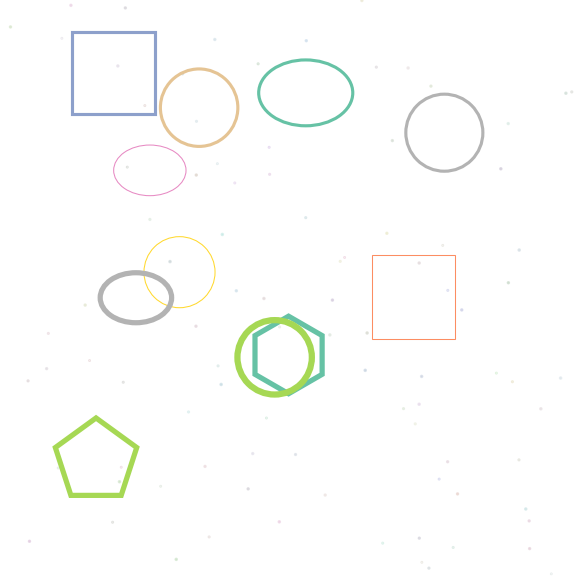[{"shape": "oval", "thickness": 1.5, "radius": 0.41, "center": [0.529, 0.838]}, {"shape": "hexagon", "thickness": 2.5, "radius": 0.34, "center": [0.5, 0.384]}, {"shape": "square", "thickness": 0.5, "radius": 0.36, "center": [0.716, 0.485]}, {"shape": "square", "thickness": 1.5, "radius": 0.36, "center": [0.197, 0.873]}, {"shape": "oval", "thickness": 0.5, "radius": 0.31, "center": [0.259, 0.704]}, {"shape": "pentagon", "thickness": 2.5, "radius": 0.37, "center": [0.166, 0.201]}, {"shape": "circle", "thickness": 3, "radius": 0.32, "center": [0.476, 0.38]}, {"shape": "circle", "thickness": 0.5, "radius": 0.31, "center": [0.311, 0.528]}, {"shape": "circle", "thickness": 1.5, "radius": 0.34, "center": [0.345, 0.813]}, {"shape": "oval", "thickness": 2.5, "radius": 0.31, "center": [0.235, 0.484]}, {"shape": "circle", "thickness": 1.5, "radius": 0.33, "center": [0.769, 0.769]}]